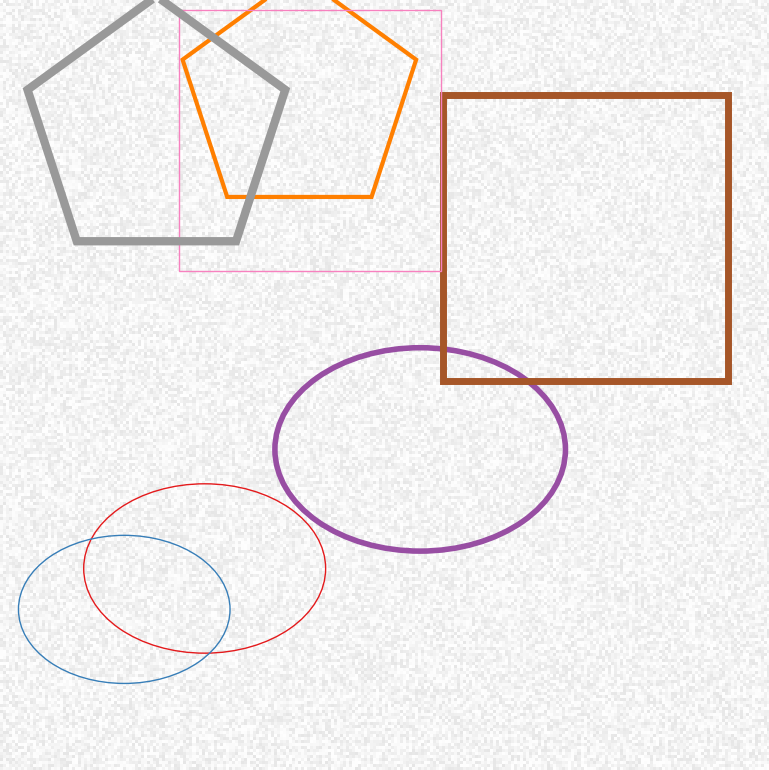[{"shape": "oval", "thickness": 0.5, "radius": 0.79, "center": [0.266, 0.262]}, {"shape": "oval", "thickness": 0.5, "radius": 0.69, "center": [0.161, 0.209]}, {"shape": "oval", "thickness": 2, "radius": 0.94, "center": [0.546, 0.416]}, {"shape": "pentagon", "thickness": 1.5, "radius": 0.8, "center": [0.389, 0.873]}, {"shape": "square", "thickness": 2.5, "radius": 0.93, "center": [0.76, 0.691]}, {"shape": "square", "thickness": 0.5, "radius": 0.85, "center": [0.403, 0.818]}, {"shape": "pentagon", "thickness": 3, "radius": 0.88, "center": [0.203, 0.829]}]